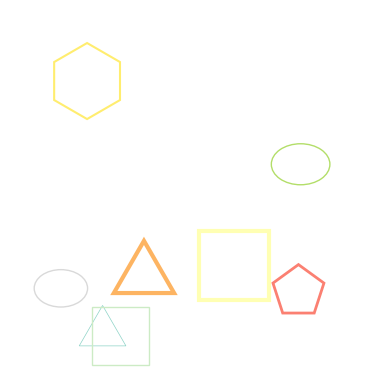[{"shape": "triangle", "thickness": 0.5, "radius": 0.35, "center": [0.266, 0.137]}, {"shape": "square", "thickness": 3, "radius": 0.45, "center": [0.609, 0.311]}, {"shape": "pentagon", "thickness": 2, "radius": 0.35, "center": [0.775, 0.243]}, {"shape": "triangle", "thickness": 3, "radius": 0.45, "center": [0.374, 0.284]}, {"shape": "oval", "thickness": 1, "radius": 0.38, "center": [0.781, 0.573]}, {"shape": "oval", "thickness": 1, "radius": 0.35, "center": [0.158, 0.251]}, {"shape": "square", "thickness": 1, "radius": 0.37, "center": [0.312, 0.127]}, {"shape": "hexagon", "thickness": 1.5, "radius": 0.49, "center": [0.226, 0.79]}]